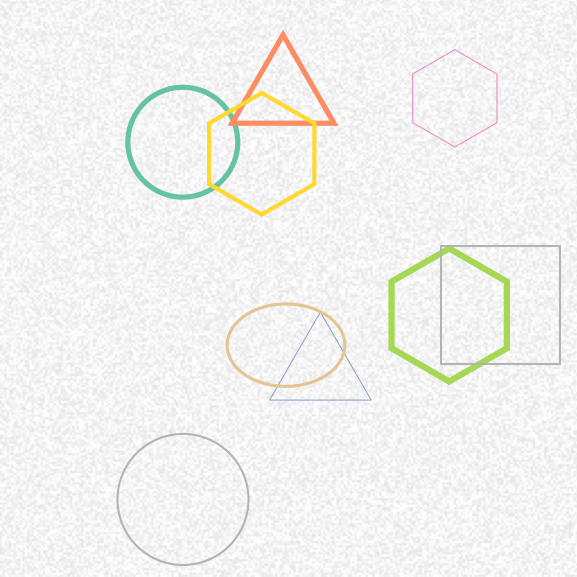[{"shape": "circle", "thickness": 2.5, "radius": 0.48, "center": [0.317, 0.753]}, {"shape": "triangle", "thickness": 2.5, "radius": 0.51, "center": [0.49, 0.837]}, {"shape": "triangle", "thickness": 0.5, "radius": 0.51, "center": [0.555, 0.357]}, {"shape": "hexagon", "thickness": 0.5, "radius": 0.42, "center": [0.788, 0.829]}, {"shape": "hexagon", "thickness": 3, "radius": 0.58, "center": [0.778, 0.454]}, {"shape": "hexagon", "thickness": 2, "radius": 0.53, "center": [0.453, 0.733]}, {"shape": "oval", "thickness": 1.5, "radius": 0.51, "center": [0.495, 0.401]}, {"shape": "circle", "thickness": 1, "radius": 0.57, "center": [0.317, 0.134]}, {"shape": "square", "thickness": 1, "radius": 0.51, "center": [0.866, 0.471]}]